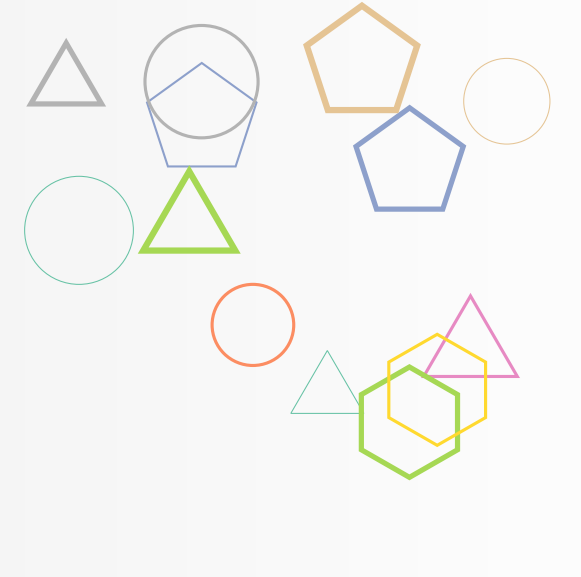[{"shape": "triangle", "thickness": 0.5, "radius": 0.36, "center": [0.563, 0.32]}, {"shape": "circle", "thickness": 0.5, "radius": 0.47, "center": [0.136, 0.6]}, {"shape": "circle", "thickness": 1.5, "radius": 0.35, "center": [0.435, 0.437]}, {"shape": "pentagon", "thickness": 2.5, "radius": 0.48, "center": [0.705, 0.715]}, {"shape": "pentagon", "thickness": 1, "radius": 0.5, "center": [0.347, 0.791]}, {"shape": "triangle", "thickness": 1.5, "radius": 0.46, "center": [0.809, 0.394]}, {"shape": "hexagon", "thickness": 2.5, "radius": 0.48, "center": [0.704, 0.268]}, {"shape": "triangle", "thickness": 3, "radius": 0.46, "center": [0.326, 0.611]}, {"shape": "hexagon", "thickness": 1.5, "radius": 0.48, "center": [0.752, 0.324]}, {"shape": "circle", "thickness": 0.5, "radius": 0.37, "center": [0.872, 0.824]}, {"shape": "pentagon", "thickness": 3, "radius": 0.5, "center": [0.623, 0.889]}, {"shape": "triangle", "thickness": 2.5, "radius": 0.35, "center": [0.114, 0.854]}, {"shape": "circle", "thickness": 1.5, "radius": 0.49, "center": [0.347, 0.858]}]